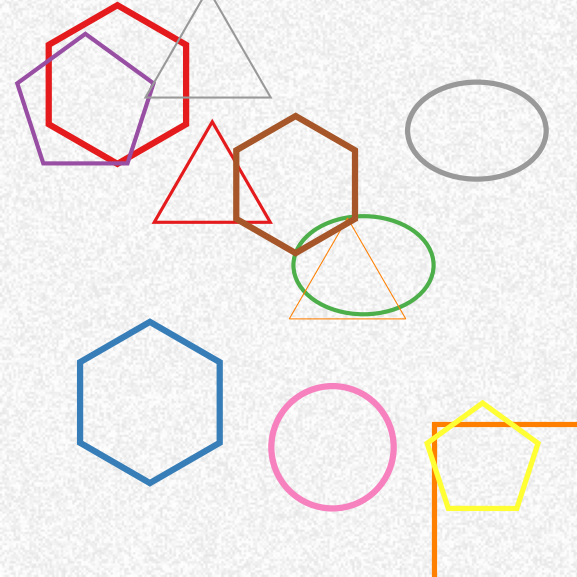[{"shape": "triangle", "thickness": 1.5, "radius": 0.58, "center": [0.368, 0.672]}, {"shape": "hexagon", "thickness": 3, "radius": 0.69, "center": [0.203, 0.853]}, {"shape": "hexagon", "thickness": 3, "radius": 0.7, "center": [0.26, 0.302]}, {"shape": "oval", "thickness": 2, "radius": 0.61, "center": [0.629, 0.54]}, {"shape": "pentagon", "thickness": 2, "radius": 0.62, "center": [0.148, 0.817]}, {"shape": "square", "thickness": 2.5, "radius": 0.7, "center": [0.892, 0.125]}, {"shape": "triangle", "thickness": 0.5, "radius": 0.58, "center": [0.602, 0.505]}, {"shape": "pentagon", "thickness": 2.5, "radius": 0.5, "center": [0.836, 0.2]}, {"shape": "hexagon", "thickness": 3, "radius": 0.59, "center": [0.512, 0.68]}, {"shape": "circle", "thickness": 3, "radius": 0.53, "center": [0.576, 0.225]}, {"shape": "oval", "thickness": 2.5, "radius": 0.6, "center": [0.826, 0.773]}, {"shape": "triangle", "thickness": 1, "radius": 0.63, "center": [0.36, 0.893]}]